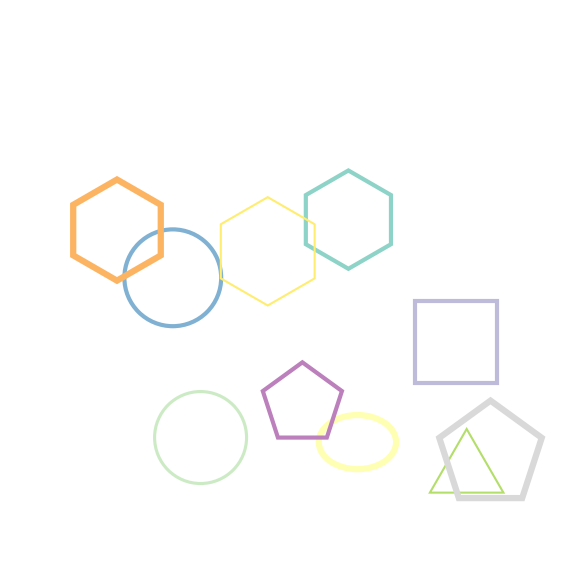[{"shape": "hexagon", "thickness": 2, "radius": 0.43, "center": [0.603, 0.619]}, {"shape": "oval", "thickness": 3, "radius": 0.33, "center": [0.619, 0.234]}, {"shape": "square", "thickness": 2, "radius": 0.35, "center": [0.79, 0.407]}, {"shape": "circle", "thickness": 2, "radius": 0.42, "center": [0.299, 0.518]}, {"shape": "hexagon", "thickness": 3, "radius": 0.44, "center": [0.203, 0.601]}, {"shape": "triangle", "thickness": 1, "radius": 0.37, "center": [0.808, 0.183]}, {"shape": "pentagon", "thickness": 3, "radius": 0.47, "center": [0.849, 0.212]}, {"shape": "pentagon", "thickness": 2, "radius": 0.36, "center": [0.524, 0.3]}, {"shape": "circle", "thickness": 1.5, "radius": 0.4, "center": [0.347, 0.241]}, {"shape": "hexagon", "thickness": 1, "radius": 0.47, "center": [0.464, 0.564]}]